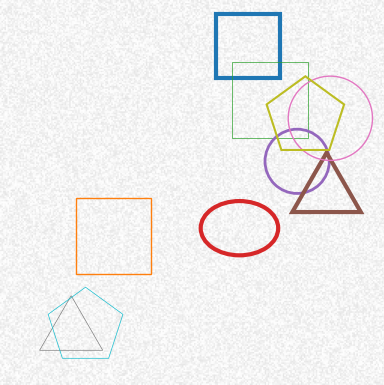[{"shape": "square", "thickness": 3, "radius": 0.42, "center": [0.645, 0.88]}, {"shape": "square", "thickness": 1, "radius": 0.49, "center": [0.295, 0.387]}, {"shape": "square", "thickness": 0.5, "radius": 0.49, "center": [0.701, 0.741]}, {"shape": "oval", "thickness": 3, "radius": 0.5, "center": [0.622, 0.407]}, {"shape": "circle", "thickness": 2, "radius": 0.42, "center": [0.772, 0.581]}, {"shape": "triangle", "thickness": 3, "radius": 0.51, "center": [0.848, 0.501]}, {"shape": "circle", "thickness": 1, "radius": 0.55, "center": [0.858, 0.693]}, {"shape": "triangle", "thickness": 0.5, "radius": 0.47, "center": [0.185, 0.137]}, {"shape": "pentagon", "thickness": 1.5, "radius": 0.53, "center": [0.793, 0.696]}, {"shape": "pentagon", "thickness": 0.5, "radius": 0.51, "center": [0.222, 0.152]}]